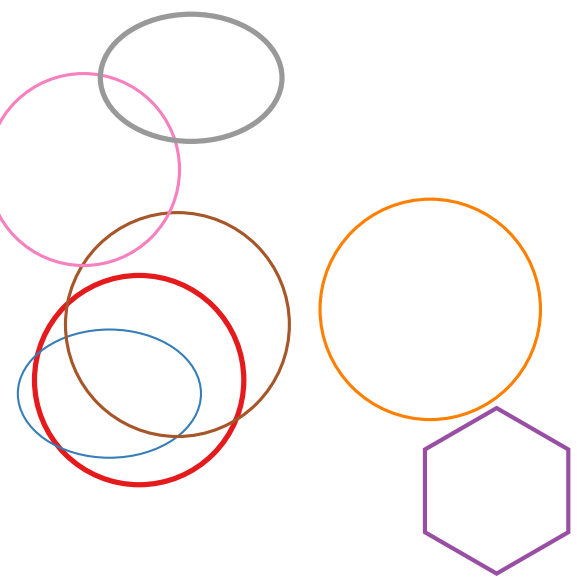[{"shape": "circle", "thickness": 2.5, "radius": 0.91, "center": [0.241, 0.341]}, {"shape": "oval", "thickness": 1, "radius": 0.79, "center": [0.189, 0.318]}, {"shape": "hexagon", "thickness": 2, "radius": 0.72, "center": [0.86, 0.149]}, {"shape": "circle", "thickness": 1.5, "radius": 0.95, "center": [0.745, 0.463]}, {"shape": "circle", "thickness": 1.5, "radius": 0.97, "center": [0.307, 0.437]}, {"shape": "circle", "thickness": 1.5, "radius": 0.83, "center": [0.145, 0.706]}, {"shape": "oval", "thickness": 2.5, "radius": 0.79, "center": [0.331, 0.864]}]